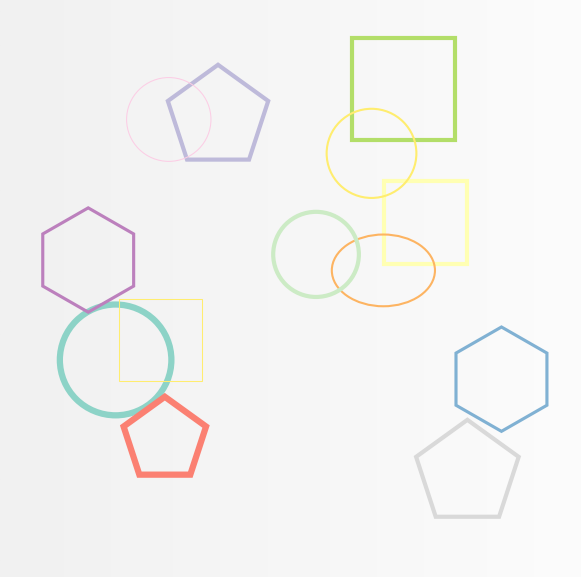[{"shape": "circle", "thickness": 3, "radius": 0.48, "center": [0.199, 0.376]}, {"shape": "square", "thickness": 2, "radius": 0.36, "center": [0.732, 0.614]}, {"shape": "pentagon", "thickness": 2, "radius": 0.45, "center": [0.375, 0.796]}, {"shape": "pentagon", "thickness": 3, "radius": 0.37, "center": [0.284, 0.238]}, {"shape": "hexagon", "thickness": 1.5, "radius": 0.45, "center": [0.863, 0.343]}, {"shape": "oval", "thickness": 1, "radius": 0.44, "center": [0.66, 0.531]}, {"shape": "square", "thickness": 2, "radius": 0.44, "center": [0.694, 0.845]}, {"shape": "circle", "thickness": 0.5, "radius": 0.36, "center": [0.29, 0.792]}, {"shape": "pentagon", "thickness": 2, "radius": 0.46, "center": [0.804, 0.179]}, {"shape": "hexagon", "thickness": 1.5, "radius": 0.45, "center": [0.152, 0.549]}, {"shape": "circle", "thickness": 2, "radius": 0.37, "center": [0.544, 0.559]}, {"shape": "circle", "thickness": 1, "radius": 0.39, "center": [0.639, 0.734]}, {"shape": "square", "thickness": 0.5, "radius": 0.36, "center": [0.277, 0.41]}]